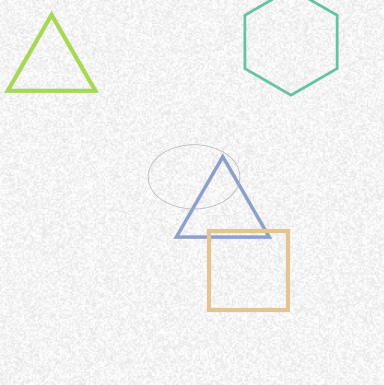[{"shape": "hexagon", "thickness": 2, "radius": 0.69, "center": [0.756, 0.891]}, {"shape": "triangle", "thickness": 2.5, "radius": 0.7, "center": [0.579, 0.454]}, {"shape": "triangle", "thickness": 3, "radius": 0.66, "center": [0.134, 0.83]}, {"shape": "square", "thickness": 3, "radius": 0.51, "center": [0.646, 0.298]}, {"shape": "oval", "thickness": 0.5, "radius": 0.6, "center": [0.504, 0.541]}]